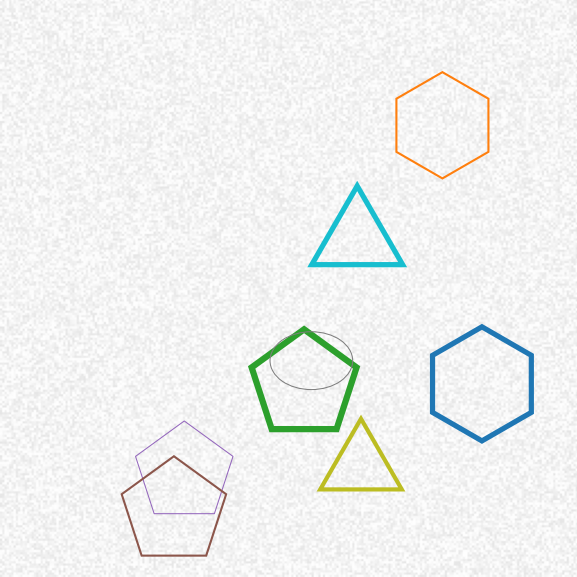[{"shape": "hexagon", "thickness": 2.5, "radius": 0.49, "center": [0.835, 0.334]}, {"shape": "hexagon", "thickness": 1, "radius": 0.46, "center": [0.766, 0.782]}, {"shape": "pentagon", "thickness": 3, "radius": 0.48, "center": [0.527, 0.333]}, {"shape": "pentagon", "thickness": 0.5, "radius": 0.44, "center": [0.319, 0.181]}, {"shape": "pentagon", "thickness": 1, "radius": 0.48, "center": [0.301, 0.114]}, {"shape": "oval", "thickness": 0.5, "radius": 0.36, "center": [0.539, 0.375]}, {"shape": "triangle", "thickness": 2, "radius": 0.41, "center": [0.625, 0.192]}, {"shape": "triangle", "thickness": 2.5, "radius": 0.45, "center": [0.619, 0.586]}]